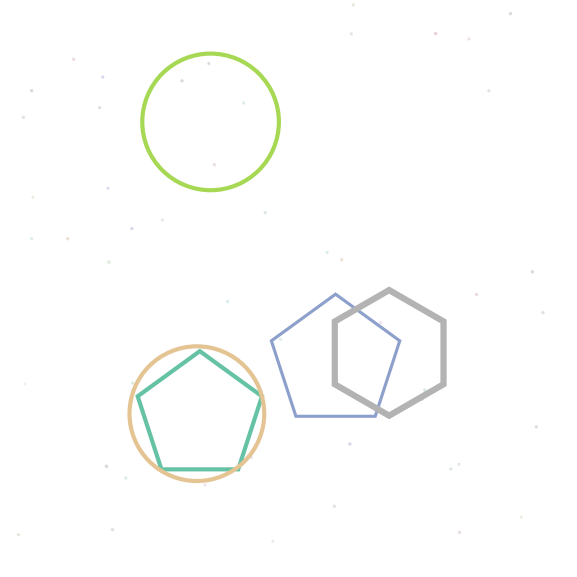[{"shape": "pentagon", "thickness": 2, "radius": 0.57, "center": [0.346, 0.278]}, {"shape": "pentagon", "thickness": 1.5, "radius": 0.58, "center": [0.581, 0.373]}, {"shape": "circle", "thickness": 2, "radius": 0.59, "center": [0.365, 0.788]}, {"shape": "circle", "thickness": 2, "radius": 0.58, "center": [0.341, 0.283]}, {"shape": "hexagon", "thickness": 3, "radius": 0.54, "center": [0.674, 0.388]}]